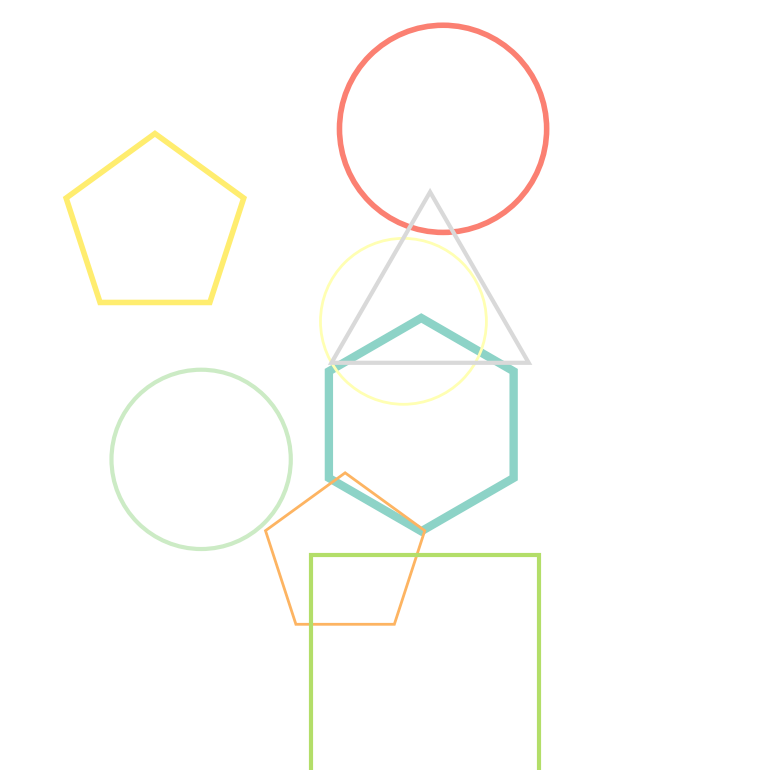[{"shape": "hexagon", "thickness": 3, "radius": 0.69, "center": [0.547, 0.449]}, {"shape": "circle", "thickness": 1, "radius": 0.54, "center": [0.524, 0.583]}, {"shape": "circle", "thickness": 2, "radius": 0.67, "center": [0.575, 0.833]}, {"shape": "pentagon", "thickness": 1, "radius": 0.54, "center": [0.448, 0.277]}, {"shape": "square", "thickness": 1.5, "radius": 0.74, "center": [0.552, 0.132]}, {"shape": "triangle", "thickness": 1.5, "radius": 0.74, "center": [0.559, 0.603]}, {"shape": "circle", "thickness": 1.5, "radius": 0.58, "center": [0.261, 0.403]}, {"shape": "pentagon", "thickness": 2, "radius": 0.61, "center": [0.201, 0.705]}]